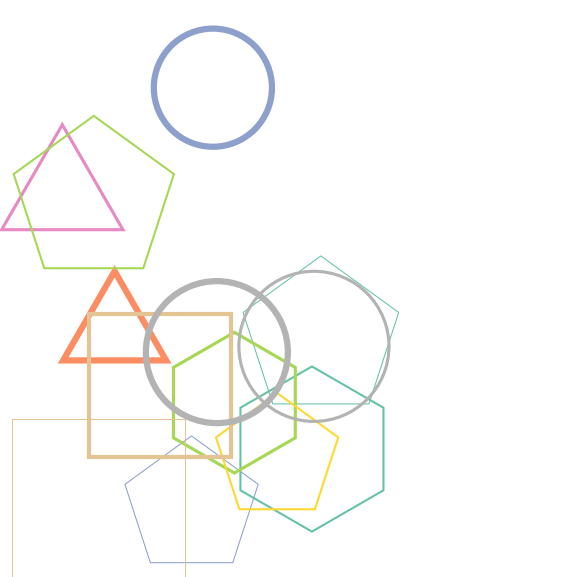[{"shape": "hexagon", "thickness": 1, "radius": 0.71, "center": [0.54, 0.222]}, {"shape": "pentagon", "thickness": 0.5, "radius": 0.71, "center": [0.556, 0.414]}, {"shape": "triangle", "thickness": 3, "radius": 0.51, "center": [0.198, 0.427]}, {"shape": "pentagon", "thickness": 0.5, "radius": 0.61, "center": [0.332, 0.123]}, {"shape": "circle", "thickness": 3, "radius": 0.51, "center": [0.369, 0.847]}, {"shape": "triangle", "thickness": 1.5, "radius": 0.61, "center": [0.108, 0.662]}, {"shape": "pentagon", "thickness": 1, "radius": 0.73, "center": [0.162, 0.653]}, {"shape": "hexagon", "thickness": 1.5, "radius": 0.61, "center": [0.406, 0.302]}, {"shape": "pentagon", "thickness": 1, "radius": 0.56, "center": [0.48, 0.207]}, {"shape": "square", "thickness": 0.5, "radius": 0.75, "center": [0.171, 0.124]}, {"shape": "square", "thickness": 2, "radius": 0.62, "center": [0.277, 0.332]}, {"shape": "circle", "thickness": 3, "radius": 0.61, "center": [0.376, 0.389]}, {"shape": "circle", "thickness": 1.5, "radius": 0.65, "center": [0.544, 0.399]}]